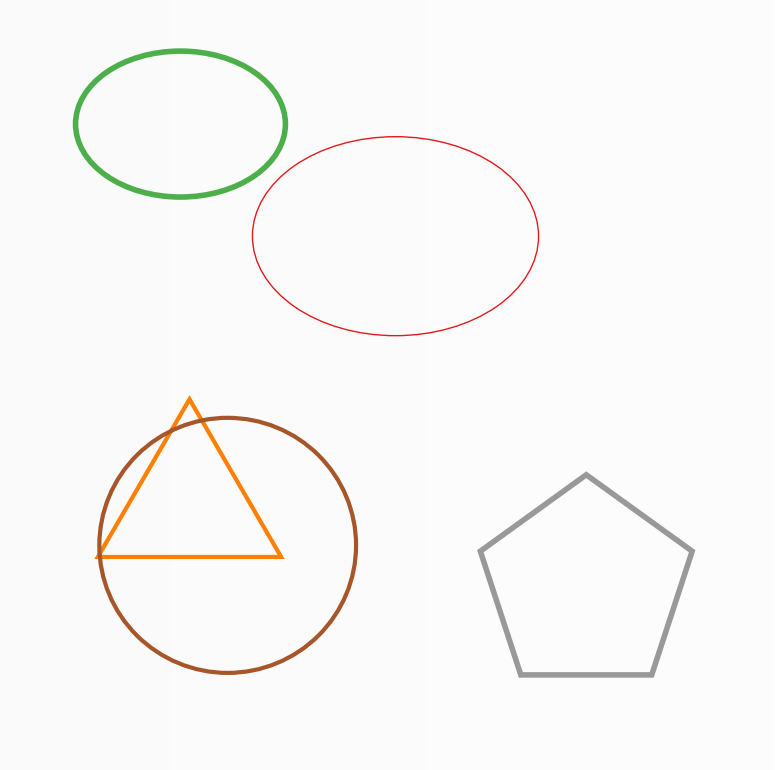[{"shape": "oval", "thickness": 0.5, "radius": 0.92, "center": [0.51, 0.693]}, {"shape": "oval", "thickness": 2, "radius": 0.68, "center": [0.233, 0.839]}, {"shape": "triangle", "thickness": 1.5, "radius": 0.68, "center": [0.245, 0.345]}, {"shape": "circle", "thickness": 1.5, "radius": 0.83, "center": [0.294, 0.292]}, {"shape": "pentagon", "thickness": 2, "radius": 0.72, "center": [0.756, 0.24]}]